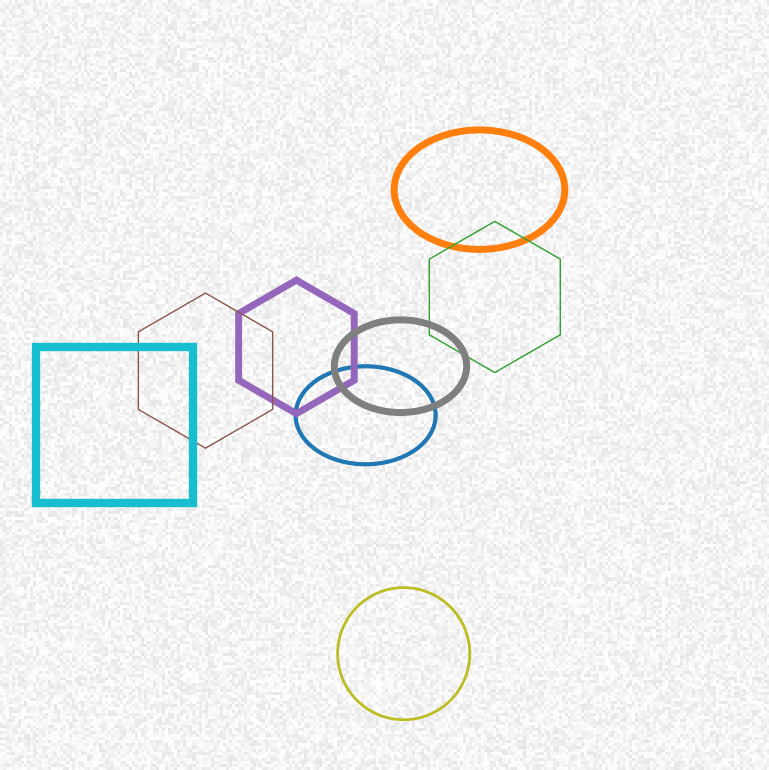[{"shape": "oval", "thickness": 1.5, "radius": 0.45, "center": [0.475, 0.461]}, {"shape": "oval", "thickness": 2.5, "radius": 0.55, "center": [0.623, 0.754]}, {"shape": "hexagon", "thickness": 0.5, "radius": 0.49, "center": [0.643, 0.614]}, {"shape": "hexagon", "thickness": 2.5, "radius": 0.43, "center": [0.385, 0.549]}, {"shape": "hexagon", "thickness": 0.5, "radius": 0.5, "center": [0.267, 0.519]}, {"shape": "oval", "thickness": 2.5, "radius": 0.43, "center": [0.52, 0.524]}, {"shape": "circle", "thickness": 1, "radius": 0.43, "center": [0.524, 0.151]}, {"shape": "square", "thickness": 3, "radius": 0.51, "center": [0.149, 0.448]}]